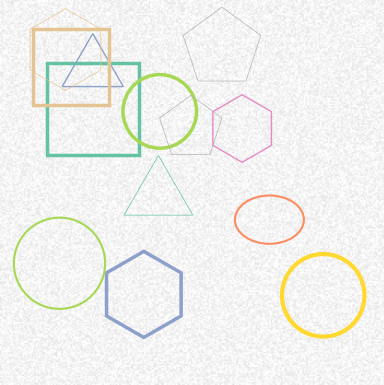[{"shape": "square", "thickness": 2.5, "radius": 0.59, "center": [0.241, 0.717]}, {"shape": "triangle", "thickness": 0.5, "radius": 0.52, "center": [0.411, 0.493]}, {"shape": "oval", "thickness": 1.5, "radius": 0.45, "center": [0.7, 0.429]}, {"shape": "hexagon", "thickness": 2.5, "radius": 0.56, "center": [0.374, 0.235]}, {"shape": "triangle", "thickness": 1, "radius": 0.46, "center": [0.241, 0.821]}, {"shape": "hexagon", "thickness": 1, "radius": 0.44, "center": [0.629, 0.666]}, {"shape": "circle", "thickness": 2.5, "radius": 0.48, "center": [0.415, 0.711]}, {"shape": "circle", "thickness": 1.5, "radius": 0.59, "center": [0.155, 0.316]}, {"shape": "circle", "thickness": 3, "radius": 0.54, "center": [0.84, 0.233]}, {"shape": "square", "thickness": 2.5, "radius": 0.49, "center": [0.184, 0.826]}, {"shape": "hexagon", "thickness": 0.5, "radius": 0.53, "center": [0.17, 0.871]}, {"shape": "pentagon", "thickness": 0.5, "radius": 0.42, "center": [0.496, 0.667]}, {"shape": "pentagon", "thickness": 0.5, "radius": 0.53, "center": [0.577, 0.875]}]